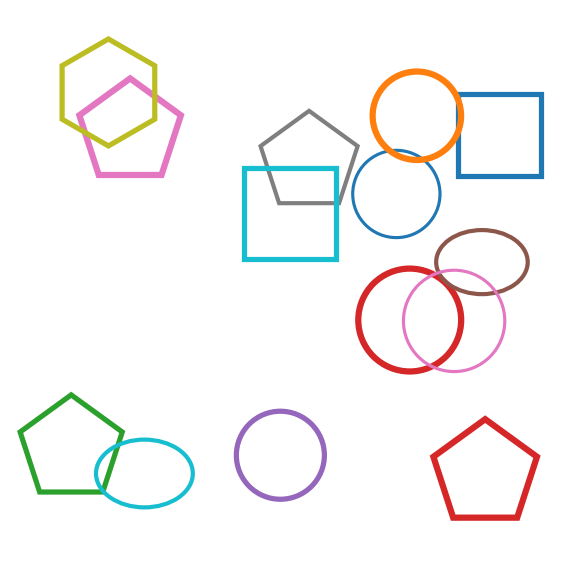[{"shape": "circle", "thickness": 1.5, "radius": 0.38, "center": [0.686, 0.663]}, {"shape": "square", "thickness": 2.5, "radius": 0.36, "center": [0.864, 0.766]}, {"shape": "circle", "thickness": 3, "radius": 0.38, "center": [0.722, 0.799]}, {"shape": "pentagon", "thickness": 2.5, "radius": 0.46, "center": [0.123, 0.222]}, {"shape": "pentagon", "thickness": 3, "radius": 0.47, "center": [0.84, 0.179]}, {"shape": "circle", "thickness": 3, "radius": 0.45, "center": [0.709, 0.445]}, {"shape": "circle", "thickness": 2.5, "radius": 0.38, "center": [0.485, 0.211]}, {"shape": "oval", "thickness": 2, "radius": 0.4, "center": [0.835, 0.545]}, {"shape": "pentagon", "thickness": 3, "radius": 0.46, "center": [0.225, 0.771]}, {"shape": "circle", "thickness": 1.5, "radius": 0.44, "center": [0.786, 0.443]}, {"shape": "pentagon", "thickness": 2, "radius": 0.44, "center": [0.535, 0.719]}, {"shape": "hexagon", "thickness": 2.5, "radius": 0.46, "center": [0.188, 0.839]}, {"shape": "oval", "thickness": 2, "radius": 0.42, "center": [0.25, 0.179]}, {"shape": "square", "thickness": 2.5, "radius": 0.4, "center": [0.502, 0.629]}]